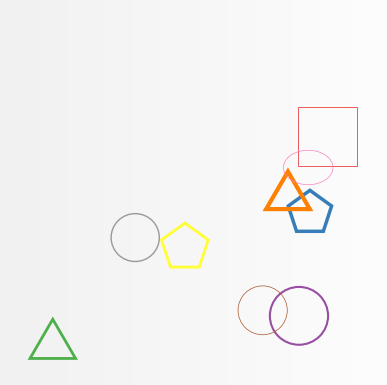[{"shape": "square", "thickness": 0.5, "radius": 0.38, "center": [0.846, 0.646]}, {"shape": "pentagon", "thickness": 2.5, "radius": 0.29, "center": [0.8, 0.447]}, {"shape": "triangle", "thickness": 2, "radius": 0.34, "center": [0.136, 0.103]}, {"shape": "circle", "thickness": 1.5, "radius": 0.38, "center": [0.772, 0.18]}, {"shape": "triangle", "thickness": 3, "radius": 0.33, "center": [0.743, 0.489]}, {"shape": "pentagon", "thickness": 2, "radius": 0.32, "center": [0.477, 0.357]}, {"shape": "circle", "thickness": 0.5, "radius": 0.32, "center": [0.678, 0.194]}, {"shape": "oval", "thickness": 0.5, "radius": 0.32, "center": [0.795, 0.565]}, {"shape": "circle", "thickness": 1, "radius": 0.31, "center": [0.349, 0.383]}]